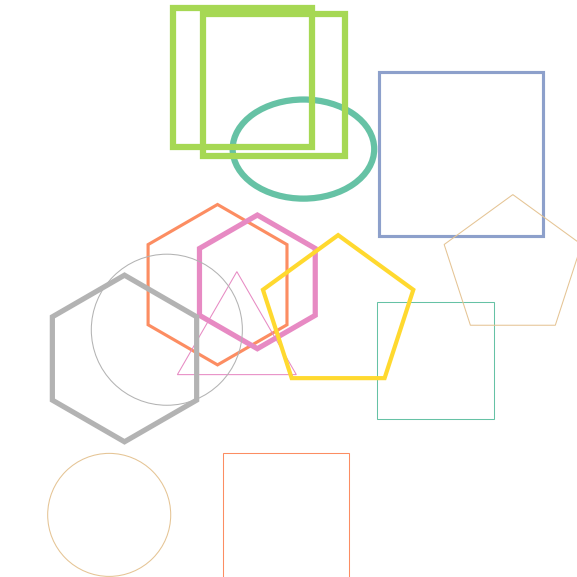[{"shape": "oval", "thickness": 3, "radius": 0.61, "center": [0.525, 0.741]}, {"shape": "square", "thickness": 0.5, "radius": 0.51, "center": [0.754, 0.374]}, {"shape": "square", "thickness": 0.5, "radius": 0.55, "center": [0.495, 0.106]}, {"shape": "hexagon", "thickness": 1.5, "radius": 0.69, "center": [0.377, 0.506]}, {"shape": "square", "thickness": 1.5, "radius": 0.71, "center": [0.799, 0.733]}, {"shape": "triangle", "thickness": 0.5, "radius": 0.59, "center": [0.41, 0.41]}, {"shape": "hexagon", "thickness": 2.5, "radius": 0.58, "center": [0.446, 0.511]}, {"shape": "square", "thickness": 3, "radius": 0.6, "center": [0.419, 0.865]}, {"shape": "square", "thickness": 3, "radius": 0.61, "center": [0.474, 0.852]}, {"shape": "pentagon", "thickness": 2, "radius": 0.68, "center": [0.586, 0.455]}, {"shape": "circle", "thickness": 0.5, "radius": 0.53, "center": [0.189, 0.108]}, {"shape": "pentagon", "thickness": 0.5, "radius": 0.63, "center": [0.888, 0.537]}, {"shape": "hexagon", "thickness": 2.5, "radius": 0.72, "center": [0.216, 0.378]}, {"shape": "circle", "thickness": 0.5, "radius": 0.65, "center": [0.289, 0.428]}]